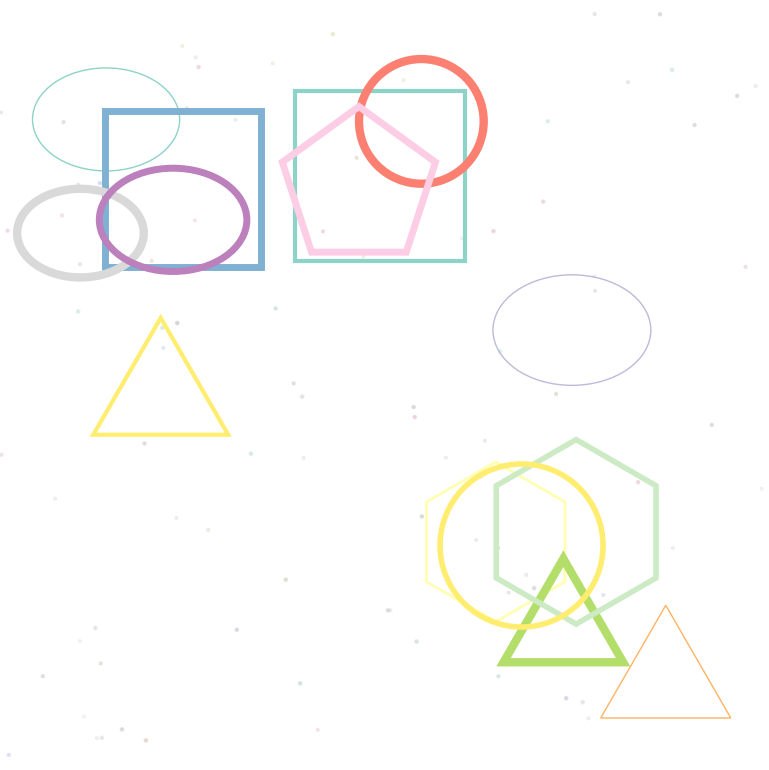[{"shape": "oval", "thickness": 0.5, "radius": 0.48, "center": [0.138, 0.845]}, {"shape": "square", "thickness": 1.5, "radius": 0.55, "center": [0.494, 0.771]}, {"shape": "hexagon", "thickness": 1, "radius": 0.52, "center": [0.644, 0.296]}, {"shape": "oval", "thickness": 0.5, "radius": 0.51, "center": [0.743, 0.571]}, {"shape": "circle", "thickness": 3, "radius": 0.4, "center": [0.547, 0.842]}, {"shape": "square", "thickness": 2.5, "radius": 0.51, "center": [0.237, 0.754]}, {"shape": "triangle", "thickness": 0.5, "radius": 0.49, "center": [0.865, 0.116]}, {"shape": "triangle", "thickness": 3, "radius": 0.45, "center": [0.732, 0.185]}, {"shape": "pentagon", "thickness": 2.5, "radius": 0.52, "center": [0.466, 0.757]}, {"shape": "oval", "thickness": 3, "radius": 0.41, "center": [0.104, 0.697]}, {"shape": "oval", "thickness": 2.5, "radius": 0.48, "center": [0.225, 0.714]}, {"shape": "hexagon", "thickness": 2, "radius": 0.6, "center": [0.748, 0.309]}, {"shape": "triangle", "thickness": 1.5, "radius": 0.51, "center": [0.209, 0.486]}, {"shape": "circle", "thickness": 2, "radius": 0.53, "center": [0.677, 0.292]}]